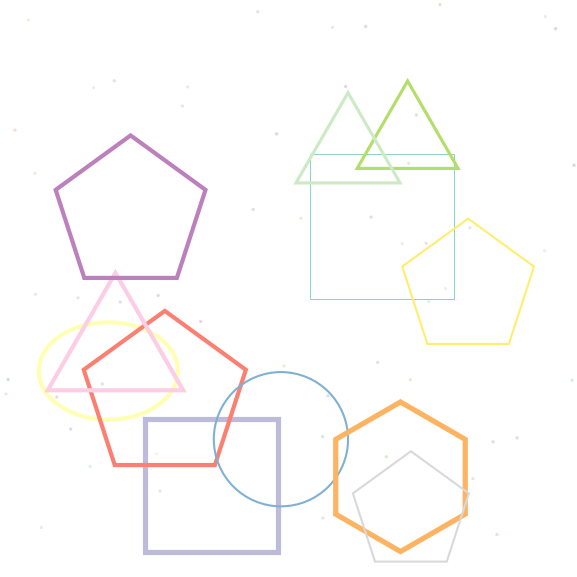[{"shape": "square", "thickness": 0.5, "radius": 0.62, "center": [0.661, 0.607]}, {"shape": "oval", "thickness": 2, "radius": 0.6, "center": [0.188, 0.357]}, {"shape": "square", "thickness": 2.5, "radius": 0.58, "center": [0.367, 0.159]}, {"shape": "pentagon", "thickness": 2, "radius": 0.74, "center": [0.285, 0.313]}, {"shape": "circle", "thickness": 1, "radius": 0.58, "center": [0.486, 0.239]}, {"shape": "hexagon", "thickness": 2.5, "radius": 0.65, "center": [0.693, 0.174]}, {"shape": "triangle", "thickness": 1.5, "radius": 0.5, "center": [0.706, 0.758]}, {"shape": "triangle", "thickness": 2, "radius": 0.68, "center": [0.2, 0.391]}, {"shape": "pentagon", "thickness": 1, "radius": 0.53, "center": [0.711, 0.112]}, {"shape": "pentagon", "thickness": 2, "radius": 0.68, "center": [0.226, 0.628]}, {"shape": "triangle", "thickness": 1.5, "radius": 0.52, "center": [0.603, 0.734]}, {"shape": "pentagon", "thickness": 1, "radius": 0.6, "center": [0.811, 0.501]}]